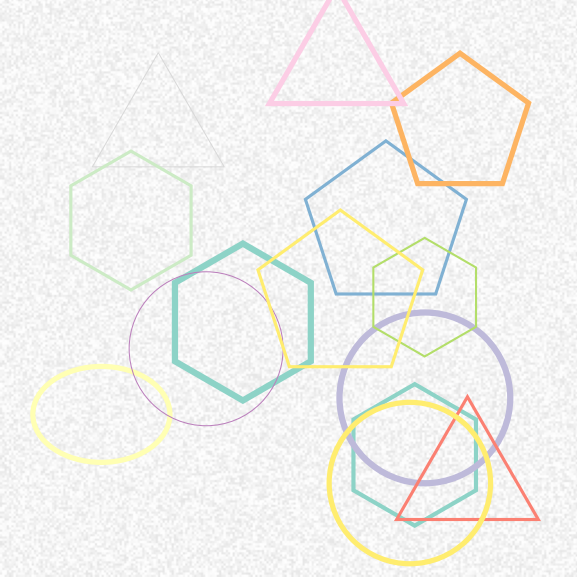[{"shape": "hexagon", "thickness": 3, "radius": 0.68, "center": [0.421, 0.441]}, {"shape": "hexagon", "thickness": 2, "radius": 0.61, "center": [0.718, 0.211]}, {"shape": "oval", "thickness": 2.5, "radius": 0.59, "center": [0.176, 0.282]}, {"shape": "circle", "thickness": 3, "radius": 0.74, "center": [0.736, 0.31]}, {"shape": "triangle", "thickness": 1.5, "radius": 0.71, "center": [0.809, 0.17]}, {"shape": "pentagon", "thickness": 1.5, "radius": 0.73, "center": [0.668, 0.609]}, {"shape": "pentagon", "thickness": 2.5, "radius": 0.62, "center": [0.797, 0.782]}, {"shape": "hexagon", "thickness": 1, "radius": 0.51, "center": [0.735, 0.485]}, {"shape": "triangle", "thickness": 2.5, "radius": 0.67, "center": [0.583, 0.887]}, {"shape": "triangle", "thickness": 0.5, "radius": 0.66, "center": [0.274, 0.776]}, {"shape": "circle", "thickness": 0.5, "radius": 0.67, "center": [0.357, 0.395]}, {"shape": "hexagon", "thickness": 1.5, "radius": 0.6, "center": [0.227, 0.617]}, {"shape": "pentagon", "thickness": 1.5, "radius": 0.75, "center": [0.589, 0.485]}, {"shape": "circle", "thickness": 2.5, "radius": 0.7, "center": [0.71, 0.163]}]